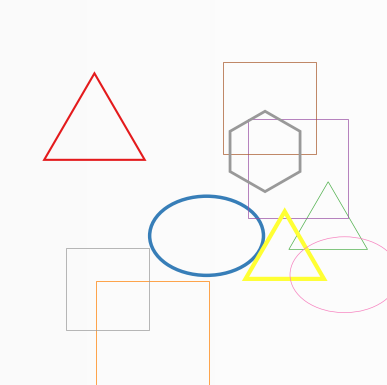[{"shape": "triangle", "thickness": 1.5, "radius": 0.75, "center": [0.244, 0.66]}, {"shape": "oval", "thickness": 2.5, "radius": 0.73, "center": [0.533, 0.388]}, {"shape": "triangle", "thickness": 0.5, "radius": 0.59, "center": [0.847, 0.411]}, {"shape": "square", "thickness": 0.5, "radius": 0.64, "center": [0.768, 0.562]}, {"shape": "square", "thickness": 0.5, "radius": 0.73, "center": [0.393, 0.124]}, {"shape": "triangle", "thickness": 3, "radius": 0.58, "center": [0.735, 0.334]}, {"shape": "square", "thickness": 0.5, "radius": 0.6, "center": [0.695, 0.72]}, {"shape": "oval", "thickness": 0.5, "radius": 0.7, "center": [0.889, 0.286]}, {"shape": "hexagon", "thickness": 2, "radius": 0.52, "center": [0.684, 0.607]}, {"shape": "square", "thickness": 0.5, "radius": 0.53, "center": [0.277, 0.25]}]